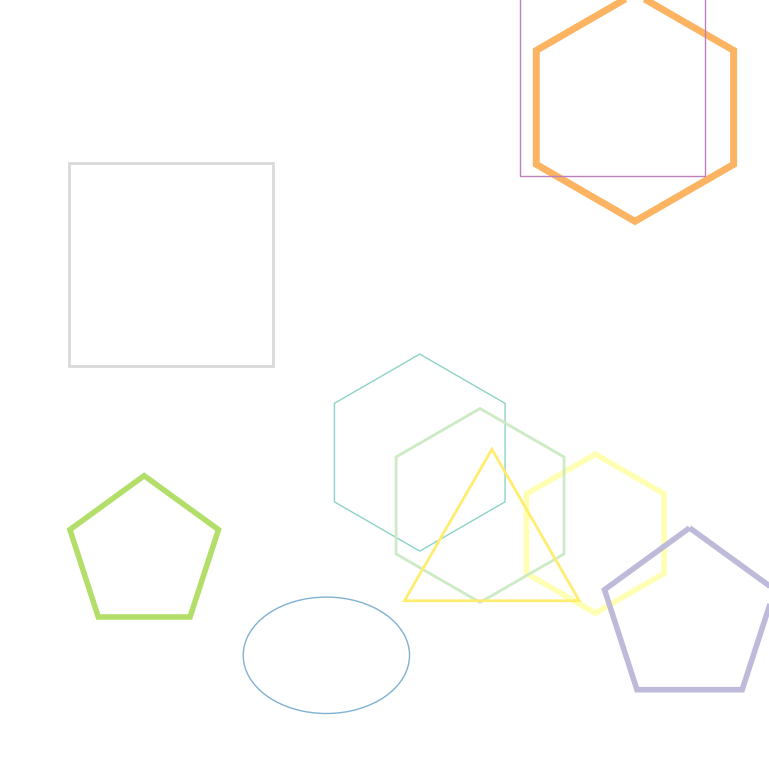[{"shape": "hexagon", "thickness": 0.5, "radius": 0.64, "center": [0.545, 0.412]}, {"shape": "hexagon", "thickness": 2, "radius": 0.52, "center": [0.773, 0.307]}, {"shape": "pentagon", "thickness": 2, "radius": 0.58, "center": [0.896, 0.198]}, {"shape": "oval", "thickness": 0.5, "radius": 0.54, "center": [0.424, 0.149]}, {"shape": "hexagon", "thickness": 2.5, "radius": 0.74, "center": [0.825, 0.861]}, {"shape": "pentagon", "thickness": 2, "radius": 0.51, "center": [0.187, 0.281]}, {"shape": "square", "thickness": 1, "radius": 0.66, "center": [0.222, 0.657]}, {"shape": "square", "thickness": 0.5, "radius": 0.6, "center": [0.796, 0.892]}, {"shape": "hexagon", "thickness": 1, "radius": 0.63, "center": [0.623, 0.344]}, {"shape": "triangle", "thickness": 1, "radius": 0.66, "center": [0.639, 0.285]}]